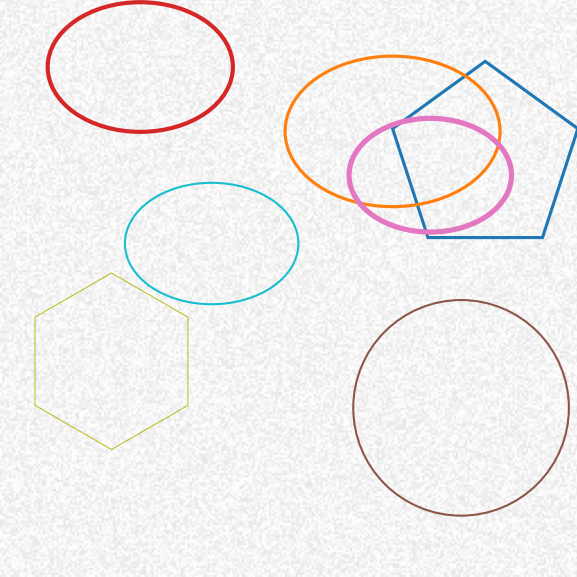[{"shape": "pentagon", "thickness": 1.5, "radius": 0.84, "center": [0.84, 0.724]}, {"shape": "oval", "thickness": 1.5, "radius": 0.93, "center": [0.68, 0.772]}, {"shape": "oval", "thickness": 2, "radius": 0.8, "center": [0.243, 0.883]}, {"shape": "circle", "thickness": 1, "radius": 0.93, "center": [0.798, 0.293]}, {"shape": "oval", "thickness": 2.5, "radius": 0.7, "center": [0.745, 0.696]}, {"shape": "hexagon", "thickness": 0.5, "radius": 0.76, "center": [0.193, 0.374]}, {"shape": "oval", "thickness": 1, "radius": 0.75, "center": [0.366, 0.577]}]